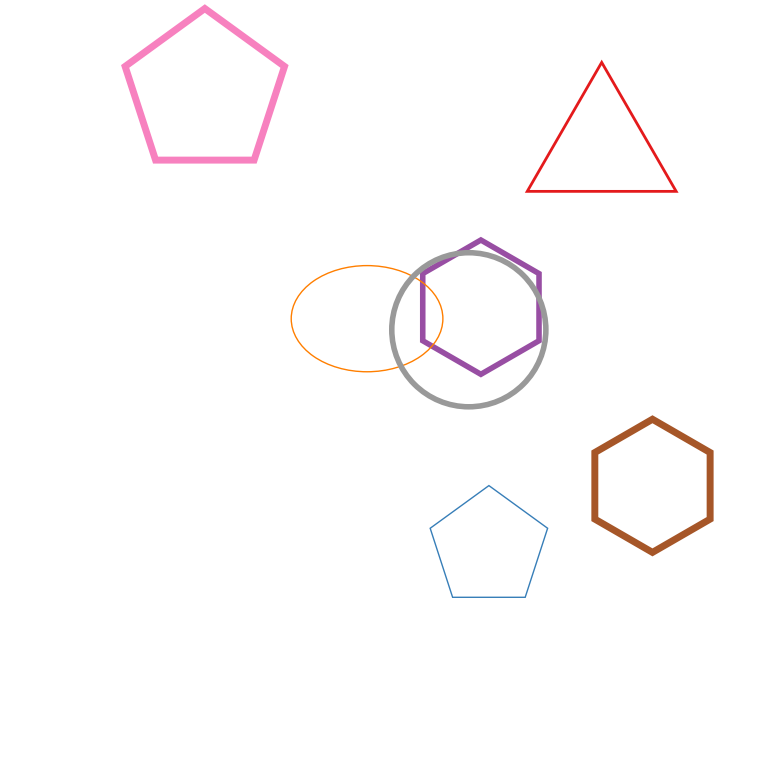[{"shape": "triangle", "thickness": 1, "radius": 0.56, "center": [0.781, 0.807]}, {"shape": "pentagon", "thickness": 0.5, "radius": 0.4, "center": [0.635, 0.289]}, {"shape": "hexagon", "thickness": 2, "radius": 0.44, "center": [0.625, 0.601]}, {"shape": "oval", "thickness": 0.5, "radius": 0.49, "center": [0.477, 0.586]}, {"shape": "hexagon", "thickness": 2.5, "radius": 0.43, "center": [0.847, 0.369]}, {"shape": "pentagon", "thickness": 2.5, "radius": 0.54, "center": [0.266, 0.88]}, {"shape": "circle", "thickness": 2, "radius": 0.5, "center": [0.609, 0.572]}]